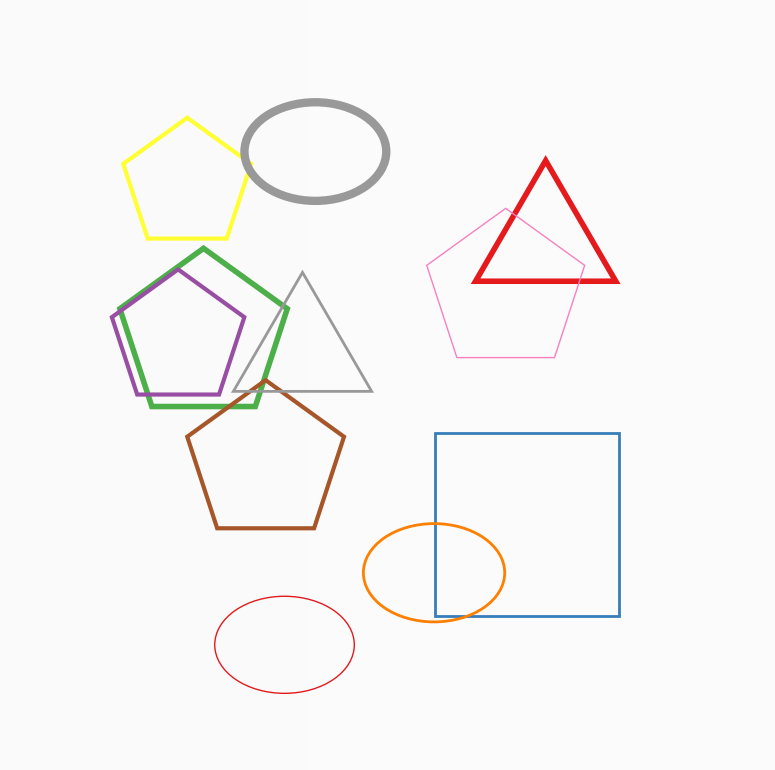[{"shape": "oval", "thickness": 0.5, "radius": 0.45, "center": [0.367, 0.163]}, {"shape": "triangle", "thickness": 2, "radius": 0.52, "center": [0.704, 0.687]}, {"shape": "square", "thickness": 1, "radius": 0.6, "center": [0.68, 0.319]}, {"shape": "pentagon", "thickness": 2, "radius": 0.57, "center": [0.263, 0.564]}, {"shape": "pentagon", "thickness": 1.5, "radius": 0.45, "center": [0.23, 0.56]}, {"shape": "oval", "thickness": 1, "radius": 0.46, "center": [0.56, 0.256]}, {"shape": "pentagon", "thickness": 1.5, "radius": 0.43, "center": [0.242, 0.76]}, {"shape": "pentagon", "thickness": 1.5, "radius": 0.53, "center": [0.343, 0.4]}, {"shape": "pentagon", "thickness": 0.5, "radius": 0.54, "center": [0.652, 0.622]}, {"shape": "oval", "thickness": 3, "radius": 0.46, "center": [0.407, 0.803]}, {"shape": "triangle", "thickness": 1, "radius": 0.52, "center": [0.39, 0.543]}]